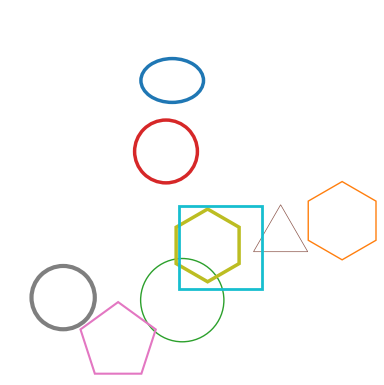[{"shape": "oval", "thickness": 2.5, "radius": 0.41, "center": [0.447, 0.791]}, {"shape": "hexagon", "thickness": 1, "radius": 0.51, "center": [0.889, 0.427]}, {"shape": "circle", "thickness": 1, "radius": 0.54, "center": [0.473, 0.22]}, {"shape": "circle", "thickness": 2.5, "radius": 0.41, "center": [0.431, 0.607]}, {"shape": "triangle", "thickness": 0.5, "radius": 0.41, "center": [0.729, 0.387]}, {"shape": "pentagon", "thickness": 1.5, "radius": 0.51, "center": [0.307, 0.113]}, {"shape": "circle", "thickness": 3, "radius": 0.41, "center": [0.164, 0.227]}, {"shape": "hexagon", "thickness": 2.5, "radius": 0.47, "center": [0.539, 0.363]}, {"shape": "square", "thickness": 2, "radius": 0.54, "center": [0.573, 0.358]}]